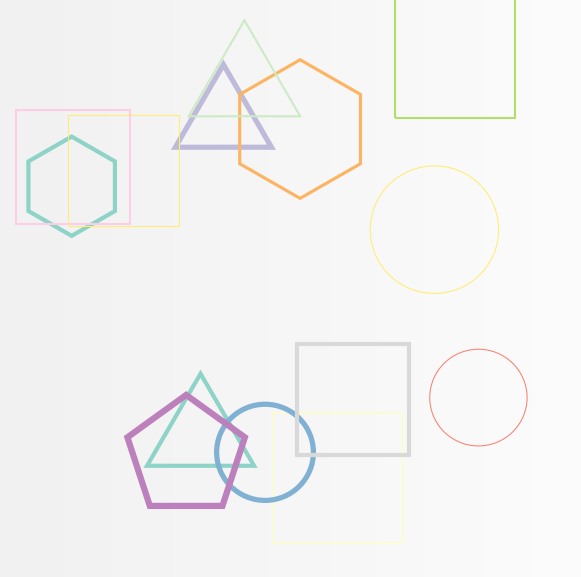[{"shape": "hexagon", "thickness": 2, "radius": 0.43, "center": [0.123, 0.677]}, {"shape": "triangle", "thickness": 2, "radius": 0.53, "center": [0.345, 0.246]}, {"shape": "square", "thickness": 0.5, "radius": 0.56, "center": [0.58, 0.173]}, {"shape": "triangle", "thickness": 2.5, "radius": 0.48, "center": [0.384, 0.792]}, {"shape": "circle", "thickness": 0.5, "radius": 0.42, "center": [0.823, 0.311]}, {"shape": "circle", "thickness": 2.5, "radius": 0.42, "center": [0.456, 0.216]}, {"shape": "hexagon", "thickness": 1.5, "radius": 0.6, "center": [0.516, 0.776]}, {"shape": "square", "thickness": 1, "radius": 0.51, "center": [0.783, 0.898]}, {"shape": "square", "thickness": 1, "radius": 0.49, "center": [0.126, 0.71]}, {"shape": "square", "thickness": 2, "radius": 0.48, "center": [0.608, 0.308]}, {"shape": "pentagon", "thickness": 3, "radius": 0.53, "center": [0.32, 0.209]}, {"shape": "triangle", "thickness": 1, "radius": 0.55, "center": [0.42, 0.853]}, {"shape": "circle", "thickness": 0.5, "radius": 0.55, "center": [0.747, 0.601]}, {"shape": "square", "thickness": 0.5, "radius": 0.48, "center": [0.213, 0.704]}]